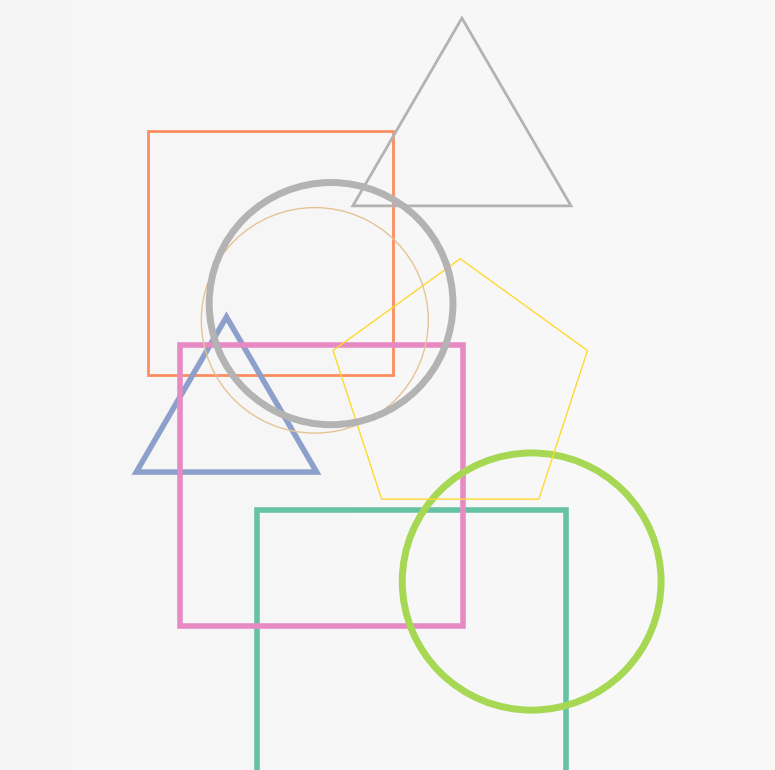[{"shape": "square", "thickness": 2, "radius": 1.0, "center": [0.53, 0.138]}, {"shape": "square", "thickness": 1, "radius": 0.79, "center": [0.349, 0.671]}, {"shape": "triangle", "thickness": 2, "radius": 0.67, "center": [0.292, 0.454]}, {"shape": "square", "thickness": 2, "radius": 0.91, "center": [0.415, 0.37]}, {"shape": "circle", "thickness": 2.5, "radius": 0.83, "center": [0.686, 0.245]}, {"shape": "pentagon", "thickness": 0.5, "radius": 0.86, "center": [0.594, 0.491]}, {"shape": "circle", "thickness": 0.5, "radius": 0.73, "center": [0.406, 0.584]}, {"shape": "triangle", "thickness": 1, "radius": 0.81, "center": [0.596, 0.814]}, {"shape": "circle", "thickness": 2.5, "radius": 0.79, "center": [0.427, 0.606]}]